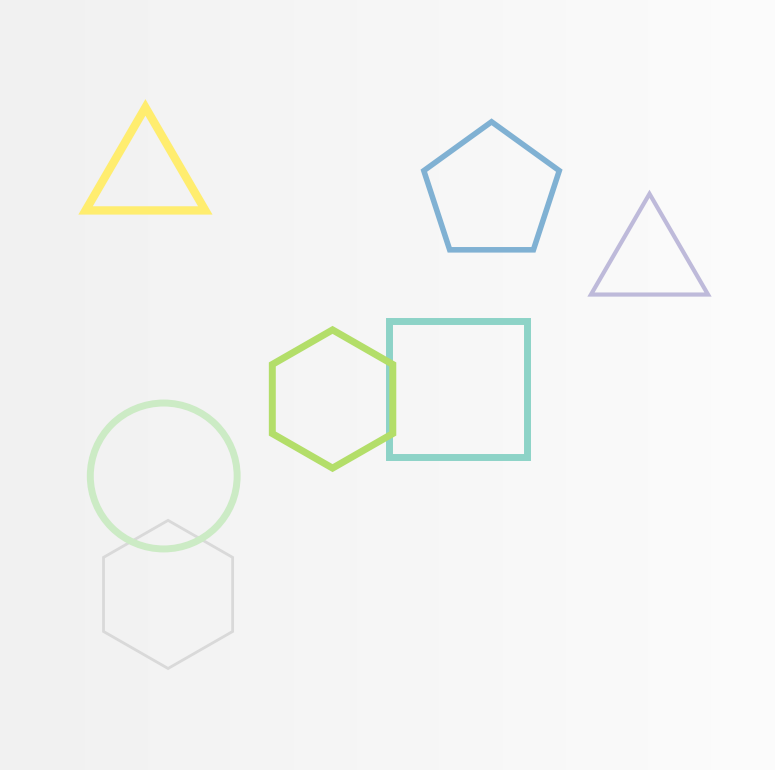[{"shape": "square", "thickness": 2.5, "radius": 0.44, "center": [0.591, 0.495]}, {"shape": "triangle", "thickness": 1.5, "radius": 0.44, "center": [0.838, 0.661]}, {"shape": "pentagon", "thickness": 2, "radius": 0.46, "center": [0.634, 0.75]}, {"shape": "hexagon", "thickness": 2.5, "radius": 0.45, "center": [0.429, 0.482]}, {"shape": "hexagon", "thickness": 1, "radius": 0.48, "center": [0.217, 0.228]}, {"shape": "circle", "thickness": 2.5, "radius": 0.47, "center": [0.211, 0.382]}, {"shape": "triangle", "thickness": 3, "radius": 0.45, "center": [0.188, 0.771]}]